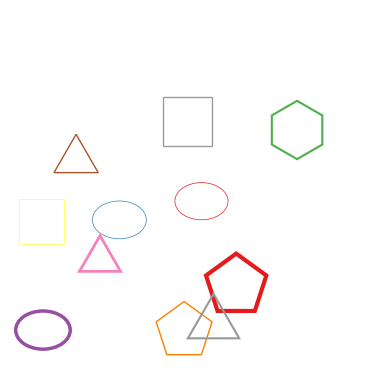[{"shape": "oval", "thickness": 0.5, "radius": 0.34, "center": [0.523, 0.477]}, {"shape": "pentagon", "thickness": 3, "radius": 0.41, "center": [0.613, 0.259]}, {"shape": "oval", "thickness": 0.5, "radius": 0.35, "center": [0.31, 0.429]}, {"shape": "hexagon", "thickness": 1.5, "radius": 0.38, "center": [0.772, 0.662]}, {"shape": "oval", "thickness": 2.5, "radius": 0.35, "center": [0.112, 0.143]}, {"shape": "pentagon", "thickness": 1, "radius": 0.38, "center": [0.478, 0.14]}, {"shape": "square", "thickness": 0.5, "radius": 0.29, "center": [0.107, 0.425]}, {"shape": "triangle", "thickness": 1, "radius": 0.33, "center": [0.198, 0.585]}, {"shape": "triangle", "thickness": 2, "radius": 0.31, "center": [0.26, 0.326]}, {"shape": "triangle", "thickness": 1.5, "radius": 0.38, "center": [0.555, 0.16]}, {"shape": "square", "thickness": 1, "radius": 0.32, "center": [0.487, 0.685]}]